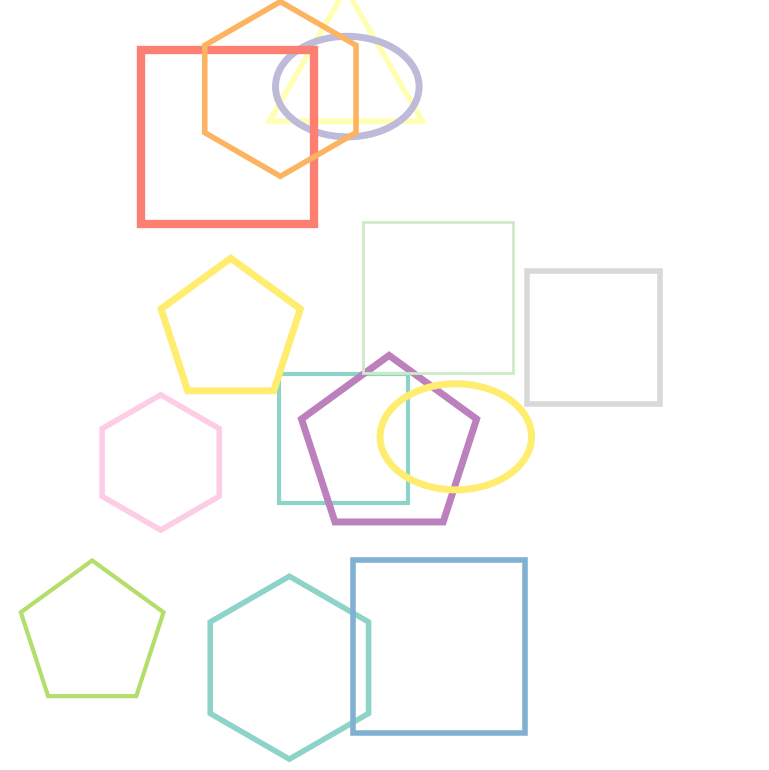[{"shape": "hexagon", "thickness": 2, "radius": 0.59, "center": [0.376, 0.133]}, {"shape": "square", "thickness": 1.5, "radius": 0.42, "center": [0.446, 0.43]}, {"shape": "triangle", "thickness": 2, "radius": 0.57, "center": [0.449, 0.9]}, {"shape": "oval", "thickness": 2.5, "radius": 0.47, "center": [0.451, 0.888]}, {"shape": "square", "thickness": 3, "radius": 0.56, "center": [0.295, 0.822]}, {"shape": "square", "thickness": 2, "radius": 0.56, "center": [0.57, 0.16]}, {"shape": "hexagon", "thickness": 2, "radius": 0.57, "center": [0.364, 0.884]}, {"shape": "pentagon", "thickness": 1.5, "radius": 0.49, "center": [0.12, 0.175]}, {"shape": "hexagon", "thickness": 2, "radius": 0.44, "center": [0.209, 0.399]}, {"shape": "square", "thickness": 2, "radius": 0.43, "center": [0.77, 0.562]}, {"shape": "pentagon", "thickness": 2.5, "radius": 0.6, "center": [0.505, 0.419]}, {"shape": "square", "thickness": 1, "radius": 0.49, "center": [0.569, 0.613]}, {"shape": "oval", "thickness": 2.5, "radius": 0.49, "center": [0.592, 0.433]}, {"shape": "pentagon", "thickness": 2.5, "radius": 0.48, "center": [0.3, 0.569]}]